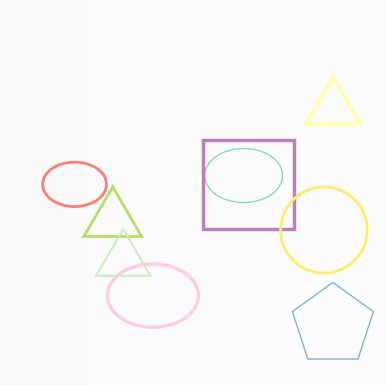[{"shape": "oval", "thickness": 1, "radius": 0.5, "center": [0.629, 0.544]}, {"shape": "triangle", "thickness": 3, "radius": 0.4, "center": [0.859, 0.718]}, {"shape": "oval", "thickness": 2, "radius": 0.41, "center": [0.192, 0.521]}, {"shape": "pentagon", "thickness": 1, "radius": 0.55, "center": [0.859, 0.156]}, {"shape": "triangle", "thickness": 2, "radius": 0.43, "center": [0.291, 0.429]}, {"shape": "oval", "thickness": 2.5, "radius": 0.59, "center": [0.395, 0.232]}, {"shape": "square", "thickness": 2.5, "radius": 0.58, "center": [0.642, 0.521]}, {"shape": "triangle", "thickness": 1.5, "radius": 0.4, "center": [0.318, 0.324]}, {"shape": "circle", "thickness": 2, "radius": 0.56, "center": [0.836, 0.403]}]